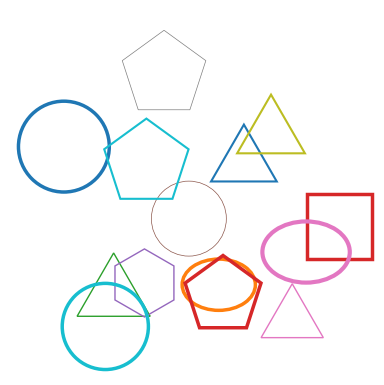[{"shape": "triangle", "thickness": 1.5, "radius": 0.49, "center": [0.634, 0.578]}, {"shape": "circle", "thickness": 2.5, "radius": 0.59, "center": [0.166, 0.619]}, {"shape": "oval", "thickness": 2.5, "radius": 0.48, "center": [0.568, 0.26]}, {"shape": "triangle", "thickness": 1, "radius": 0.55, "center": [0.295, 0.233]}, {"shape": "pentagon", "thickness": 2.5, "radius": 0.52, "center": [0.579, 0.233]}, {"shape": "square", "thickness": 2.5, "radius": 0.42, "center": [0.882, 0.412]}, {"shape": "hexagon", "thickness": 1, "radius": 0.44, "center": [0.375, 0.265]}, {"shape": "circle", "thickness": 0.5, "radius": 0.49, "center": [0.491, 0.432]}, {"shape": "triangle", "thickness": 1, "radius": 0.47, "center": [0.759, 0.17]}, {"shape": "oval", "thickness": 3, "radius": 0.57, "center": [0.795, 0.345]}, {"shape": "pentagon", "thickness": 0.5, "radius": 0.57, "center": [0.426, 0.807]}, {"shape": "triangle", "thickness": 1.5, "radius": 0.51, "center": [0.704, 0.653]}, {"shape": "circle", "thickness": 2.5, "radius": 0.56, "center": [0.274, 0.152]}, {"shape": "pentagon", "thickness": 1.5, "radius": 0.58, "center": [0.38, 0.577]}]